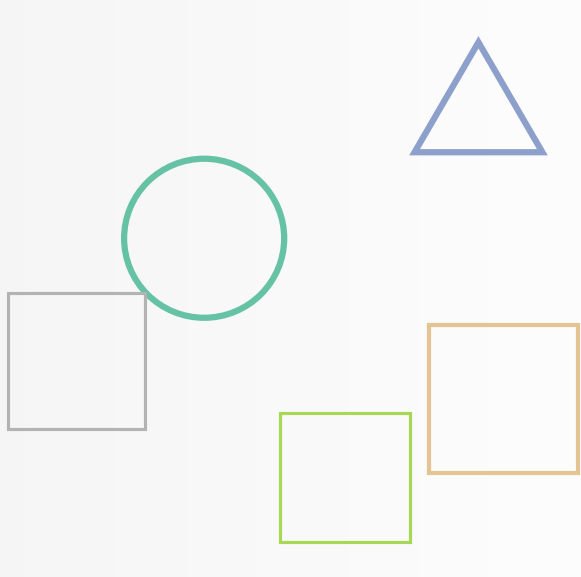[{"shape": "circle", "thickness": 3, "radius": 0.69, "center": [0.351, 0.587]}, {"shape": "triangle", "thickness": 3, "radius": 0.63, "center": [0.823, 0.799]}, {"shape": "square", "thickness": 1.5, "radius": 0.56, "center": [0.594, 0.173]}, {"shape": "square", "thickness": 2, "radius": 0.64, "center": [0.866, 0.308]}, {"shape": "square", "thickness": 1.5, "radius": 0.59, "center": [0.131, 0.374]}]